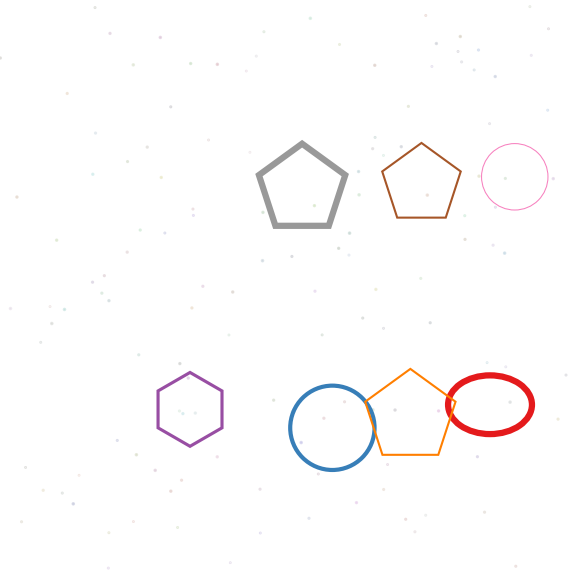[{"shape": "oval", "thickness": 3, "radius": 0.36, "center": [0.849, 0.298]}, {"shape": "circle", "thickness": 2, "radius": 0.37, "center": [0.576, 0.258]}, {"shape": "hexagon", "thickness": 1.5, "radius": 0.32, "center": [0.329, 0.29]}, {"shape": "pentagon", "thickness": 1, "radius": 0.41, "center": [0.711, 0.278]}, {"shape": "pentagon", "thickness": 1, "radius": 0.36, "center": [0.73, 0.68]}, {"shape": "circle", "thickness": 0.5, "radius": 0.29, "center": [0.891, 0.693]}, {"shape": "pentagon", "thickness": 3, "radius": 0.39, "center": [0.523, 0.672]}]